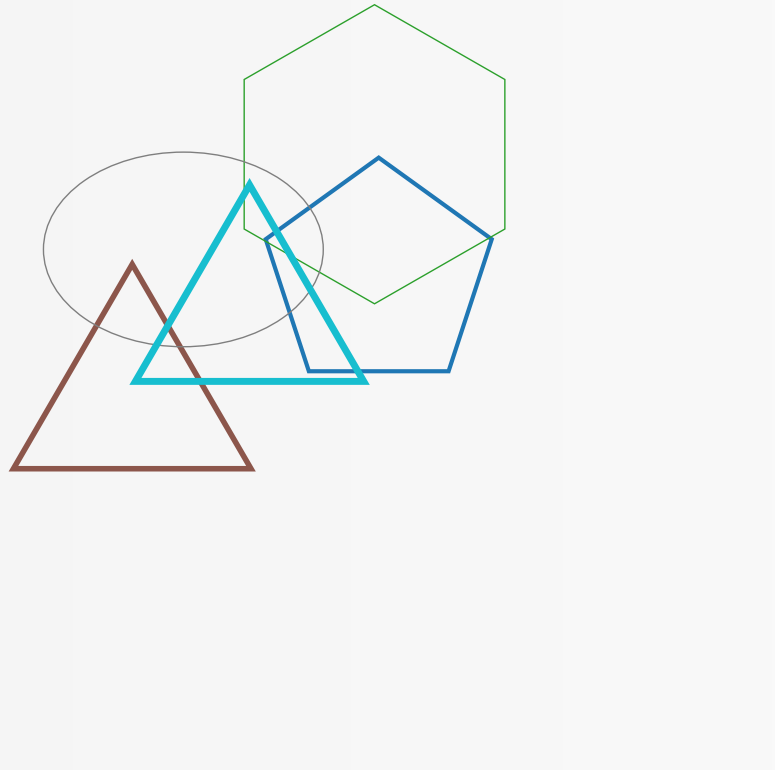[{"shape": "pentagon", "thickness": 1.5, "radius": 0.77, "center": [0.489, 0.642]}, {"shape": "hexagon", "thickness": 0.5, "radius": 0.97, "center": [0.483, 0.8]}, {"shape": "triangle", "thickness": 2, "radius": 0.88, "center": [0.171, 0.48]}, {"shape": "oval", "thickness": 0.5, "radius": 0.9, "center": [0.237, 0.676]}, {"shape": "triangle", "thickness": 2.5, "radius": 0.85, "center": [0.322, 0.59]}]